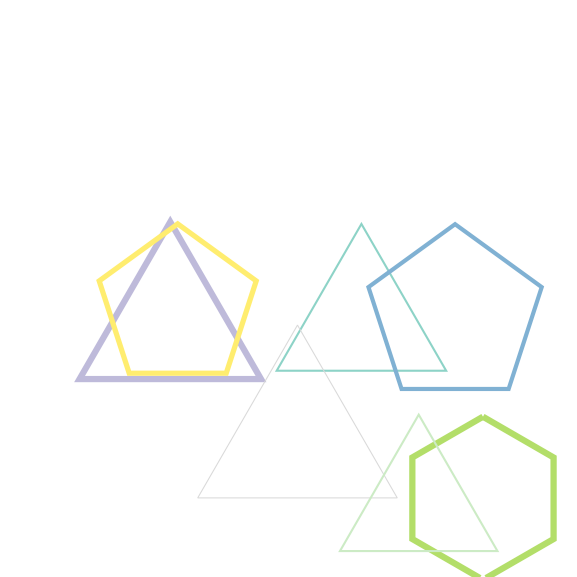[{"shape": "triangle", "thickness": 1, "radius": 0.85, "center": [0.626, 0.442]}, {"shape": "triangle", "thickness": 3, "radius": 0.91, "center": [0.295, 0.433]}, {"shape": "pentagon", "thickness": 2, "radius": 0.79, "center": [0.788, 0.453]}, {"shape": "hexagon", "thickness": 3, "radius": 0.71, "center": [0.836, 0.136]}, {"shape": "triangle", "thickness": 0.5, "radius": 1.0, "center": [0.515, 0.237]}, {"shape": "triangle", "thickness": 1, "radius": 0.79, "center": [0.725, 0.124]}, {"shape": "pentagon", "thickness": 2.5, "radius": 0.71, "center": [0.308, 0.469]}]